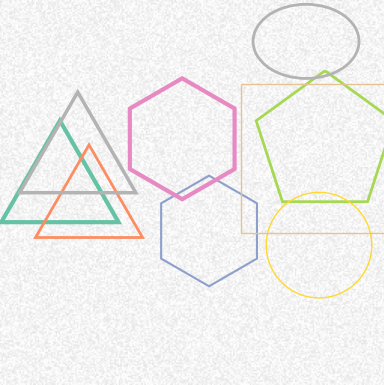[{"shape": "triangle", "thickness": 3, "radius": 0.88, "center": [0.156, 0.511]}, {"shape": "triangle", "thickness": 2, "radius": 0.8, "center": [0.231, 0.463]}, {"shape": "hexagon", "thickness": 1.5, "radius": 0.72, "center": [0.543, 0.4]}, {"shape": "hexagon", "thickness": 3, "radius": 0.79, "center": [0.473, 0.64]}, {"shape": "pentagon", "thickness": 2, "radius": 0.94, "center": [0.844, 0.628]}, {"shape": "circle", "thickness": 1, "radius": 0.69, "center": [0.829, 0.363]}, {"shape": "square", "thickness": 1, "radius": 0.97, "center": [0.819, 0.589]}, {"shape": "oval", "thickness": 2, "radius": 0.69, "center": [0.795, 0.893]}, {"shape": "triangle", "thickness": 2.5, "radius": 0.87, "center": [0.202, 0.587]}]